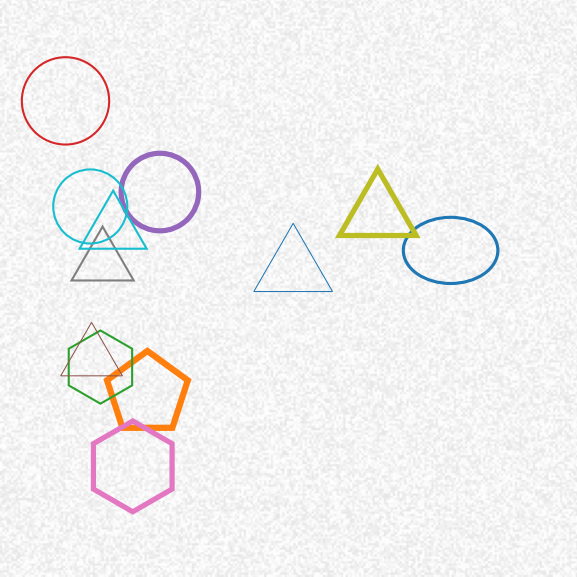[{"shape": "oval", "thickness": 1.5, "radius": 0.41, "center": [0.78, 0.566]}, {"shape": "triangle", "thickness": 0.5, "radius": 0.39, "center": [0.508, 0.534]}, {"shape": "pentagon", "thickness": 3, "radius": 0.37, "center": [0.255, 0.318]}, {"shape": "hexagon", "thickness": 1, "radius": 0.32, "center": [0.174, 0.364]}, {"shape": "circle", "thickness": 1, "radius": 0.38, "center": [0.113, 0.824]}, {"shape": "circle", "thickness": 2.5, "radius": 0.34, "center": [0.277, 0.667]}, {"shape": "triangle", "thickness": 0.5, "radius": 0.31, "center": [0.159, 0.379]}, {"shape": "hexagon", "thickness": 2.5, "radius": 0.39, "center": [0.23, 0.192]}, {"shape": "triangle", "thickness": 1, "radius": 0.31, "center": [0.178, 0.545]}, {"shape": "triangle", "thickness": 2.5, "radius": 0.38, "center": [0.654, 0.63]}, {"shape": "circle", "thickness": 1, "radius": 0.32, "center": [0.156, 0.642]}, {"shape": "triangle", "thickness": 1, "radius": 0.34, "center": [0.196, 0.602]}]